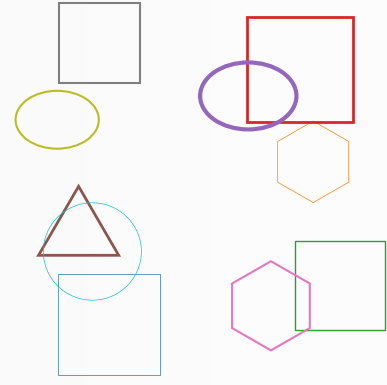[{"shape": "square", "thickness": 0.5, "radius": 0.66, "center": [0.282, 0.157]}, {"shape": "hexagon", "thickness": 0.5, "radius": 0.53, "center": [0.808, 0.58]}, {"shape": "square", "thickness": 1, "radius": 0.58, "center": [0.877, 0.259]}, {"shape": "square", "thickness": 2, "radius": 0.68, "center": [0.774, 0.82]}, {"shape": "oval", "thickness": 3, "radius": 0.62, "center": [0.641, 0.751]}, {"shape": "triangle", "thickness": 2, "radius": 0.6, "center": [0.203, 0.397]}, {"shape": "hexagon", "thickness": 1.5, "radius": 0.58, "center": [0.699, 0.206]}, {"shape": "square", "thickness": 1.5, "radius": 0.52, "center": [0.257, 0.887]}, {"shape": "oval", "thickness": 1.5, "radius": 0.54, "center": [0.148, 0.689]}, {"shape": "circle", "thickness": 0.5, "radius": 0.63, "center": [0.238, 0.347]}]